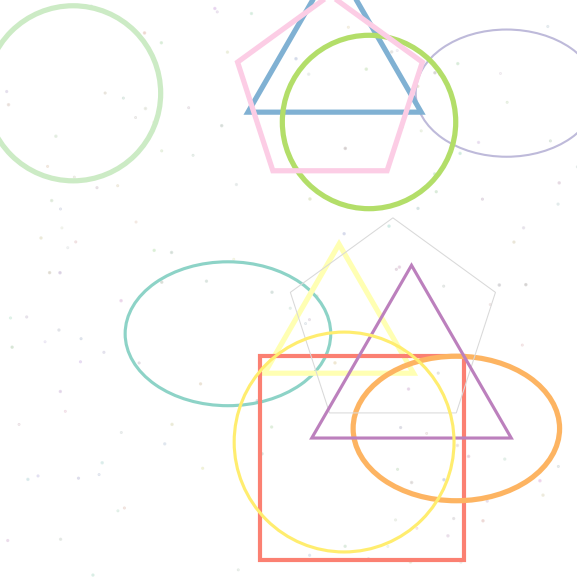[{"shape": "oval", "thickness": 1.5, "radius": 0.89, "center": [0.395, 0.421]}, {"shape": "triangle", "thickness": 2.5, "radius": 0.74, "center": [0.587, 0.427]}, {"shape": "oval", "thickness": 1, "radius": 0.79, "center": [0.877, 0.838]}, {"shape": "square", "thickness": 2, "radius": 0.88, "center": [0.627, 0.206]}, {"shape": "triangle", "thickness": 2.5, "radius": 0.87, "center": [0.579, 0.891]}, {"shape": "oval", "thickness": 2.5, "radius": 0.89, "center": [0.79, 0.257]}, {"shape": "circle", "thickness": 2.5, "radius": 0.75, "center": [0.639, 0.788]}, {"shape": "pentagon", "thickness": 2.5, "radius": 0.84, "center": [0.571, 0.84]}, {"shape": "pentagon", "thickness": 0.5, "radius": 0.93, "center": [0.68, 0.435]}, {"shape": "triangle", "thickness": 1.5, "radius": 1.0, "center": [0.713, 0.34]}, {"shape": "circle", "thickness": 2.5, "radius": 0.76, "center": [0.127, 0.838]}, {"shape": "circle", "thickness": 1.5, "radius": 0.95, "center": [0.596, 0.234]}]